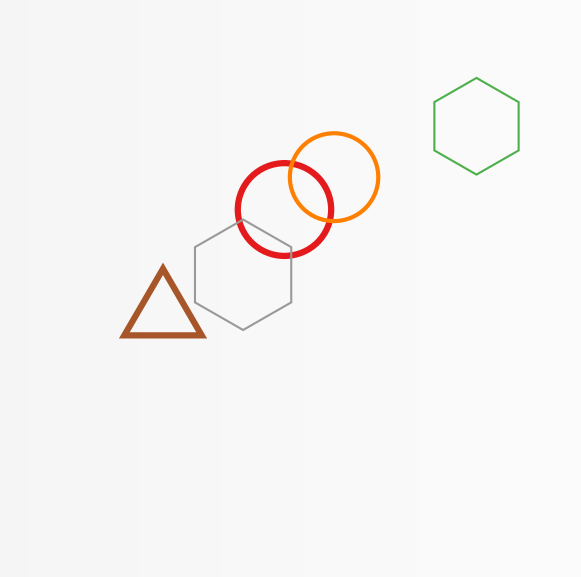[{"shape": "circle", "thickness": 3, "radius": 0.4, "center": [0.489, 0.636]}, {"shape": "hexagon", "thickness": 1, "radius": 0.42, "center": [0.82, 0.781]}, {"shape": "circle", "thickness": 2, "radius": 0.38, "center": [0.575, 0.692]}, {"shape": "triangle", "thickness": 3, "radius": 0.38, "center": [0.28, 0.457]}, {"shape": "hexagon", "thickness": 1, "radius": 0.48, "center": [0.418, 0.523]}]